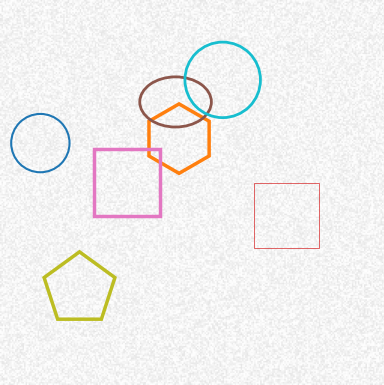[{"shape": "circle", "thickness": 1.5, "radius": 0.38, "center": [0.105, 0.628]}, {"shape": "hexagon", "thickness": 2.5, "radius": 0.45, "center": [0.465, 0.64]}, {"shape": "square", "thickness": 0.5, "radius": 0.42, "center": [0.743, 0.44]}, {"shape": "oval", "thickness": 2, "radius": 0.47, "center": [0.456, 0.735]}, {"shape": "square", "thickness": 2.5, "radius": 0.43, "center": [0.33, 0.527]}, {"shape": "pentagon", "thickness": 2.5, "radius": 0.48, "center": [0.207, 0.249]}, {"shape": "circle", "thickness": 2, "radius": 0.49, "center": [0.578, 0.793]}]